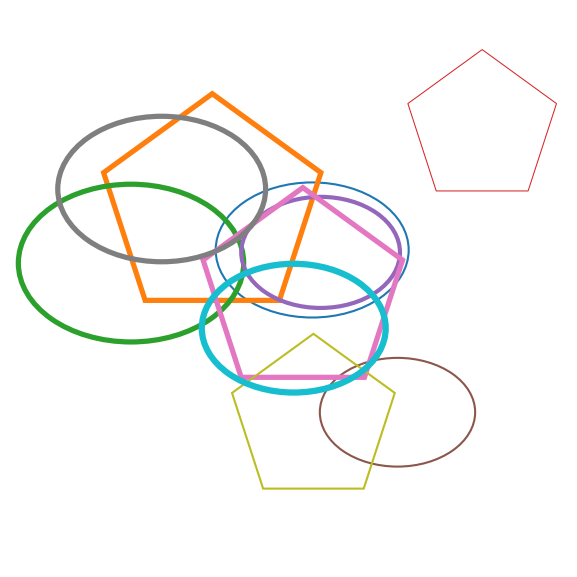[{"shape": "oval", "thickness": 1, "radius": 0.84, "center": [0.541, 0.566]}, {"shape": "pentagon", "thickness": 2.5, "radius": 0.99, "center": [0.368, 0.639]}, {"shape": "oval", "thickness": 2.5, "radius": 0.98, "center": [0.227, 0.544]}, {"shape": "pentagon", "thickness": 0.5, "radius": 0.68, "center": [0.835, 0.778]}, {"shape": "oval", "thickness": 2, "radius": 0.69, "center": [0.555, 0.562]}, {"shape": "oval", "thickness": 1, "radius": 0.67, "center": [0.688, 0.285]}, {"shape": "pentagon", "thickness": 2.5, "radius": 0.91, "center": [0.524, 0.493]}, {"shape": "oval", "thickness": 2.5, "radius": 0.9, "center": [0.28, 0.672]}, {"shape": "pentagon", "thickness": 1, "radius": 0.74, "center": [0.543, 0.273]}, {"shape": "oval", "thickness": 3, "radius": 0.8, "center": [0.509, 0.431]}]